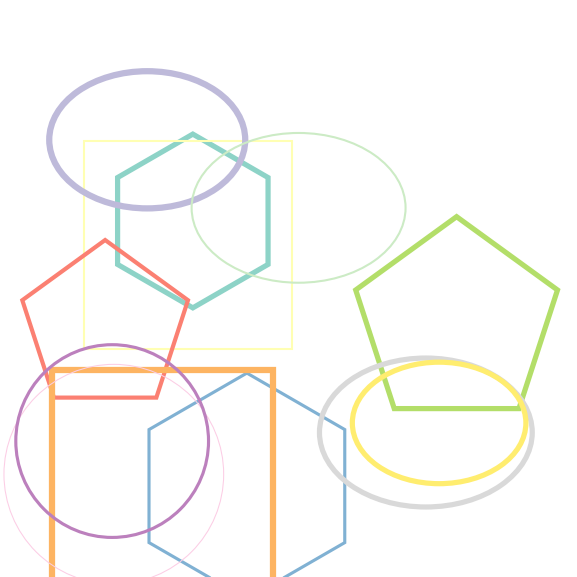[{"shape": "hexagon", "thickness": 2.5, "radius": 0.75, "center": [0.334, 0.616]}, {"shape": "square", "thickness": 1, "radius": 0.9, "center": [0.325, 0.575]}, {"shape": "oval", "thickness": 3, "radius": 0.85, "center": [0.255, 0.757]}, {"shape": "pentagon", "thickness": 2, "radius": 0.75, "center": [0.182, 0.433]}, {"shape": "hexagon", "thickness": 1.5, "radius": 0.98, "center": [0.428, 0.157]}, {"shape": "square", "thickness": 3, "radius": 0.96, "center": [0.282, 0.167]}, {"shape": "pentagon", "thickness": 2.5, "radius": 0.92, "center": [0.791, 0.44]}, {"shape": "circle", "thickness": 0.5, "radius": 0.95, "center": [0.197, 0.178]}, {"shape": "oval", "thickness": 2.5, "radius": 0.92, "center": [0.737, 0.25]}, {"shape": "circle", "thickness": 1.5, "radius": 0.83, "center": [0.194, 0.235]}, {"shape": "oval", "thickness": 1, "radius": 0.93, "center": [0.517, 0.639]}, {"shape": "oval", "thickness": 2.5, "radius": 0.75, "center": [0.76, 0.267]}]